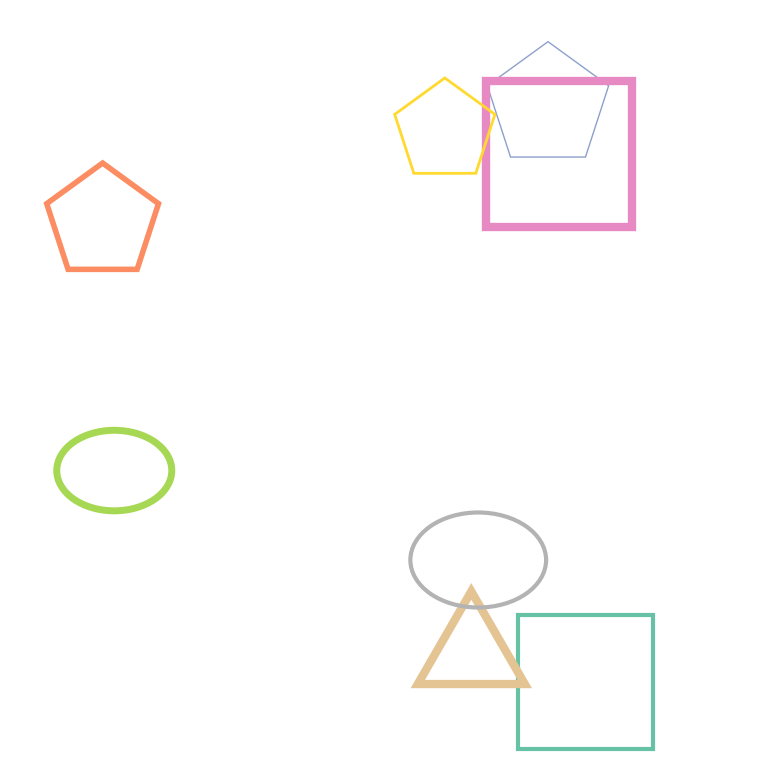[{"shape": "square", "thickness": 1.5, "radius": 0.44, "center": [0.76, 0.114]}, {"shape": "pentagon", "thickness": 2, "radius": 0.38, "center": [0.133, 0.712]}, {"shape": "pentagon", "thickness": 0.5, "radius": 0.41, "center": [0.712, 0.863]}, {"shape": "square", "thickness": 3, "radius": 0.47, "center": [0.725, 0.8]}, {"shape": "oval", "thickness": 2.5, "radius": 0.37, "center": [0.148, 0.389]}, {"shape": "pentagon", "thickness": 1, "radius": 0.34, "center": [0.578, 0.83]}, {"shape": "triangle", "thickness": 3, "radius": 0.4, "center": [0.612, 0.152]}, {"shape": "oval", "thickness": 1.5, "radius": 0.44, "center": [0.621, 0.273]}]